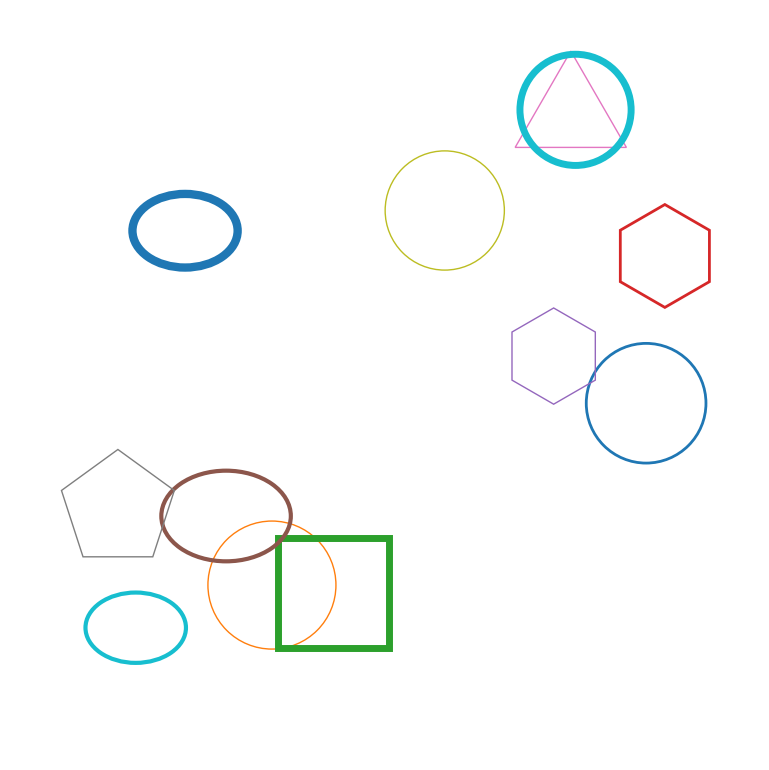[{"shape": "oval", "thickness": 3, "radius": 0.34, "center": [0.24, 0.7]}, {"shape": "circle", "thickness": 1, "radius": 0.39, "center": [0.839, 0.476]}, {"shape": "circle", "thickness": 0.5, "radius": 0.42, "center": [0.353, 0.24]}, {"shape": "square", "thickness": 2.5, "radius": 0.36, "center": [0.433, 0.23]}, {"shape": "hexagon", "thickness": 1, "radius": 0.33, "center": [0.863, 0.668]}, {"shape": "hexagon", "thickness": 0.5, "radius": 0.31, "center": [0.719, 0.538]}, {"shape": "oval", "thickness": 1.5, "radius": 0.42, "center": [0.294, 0.33]}, {"shape": "triangle", "thickness": 0.5, "radius": 0.42, "center": [0.741, 0.85]}, {"shape": "pentagon", "thickness": 0.5, "radius": 0.39, "center": [0.153, 0.339]}, {"shape": "circle", "thickness": 0.5, "radius": 0.39, "center": [0.578, 0.727]}, {"shape": "circle", "thickness": 2.5, "radius": 0.36, "center": [0.747, 0.857]}, {"shape": "oval", "thickness": 1.5, "radius": 0.33, "center": [0.176, 0.185]}]